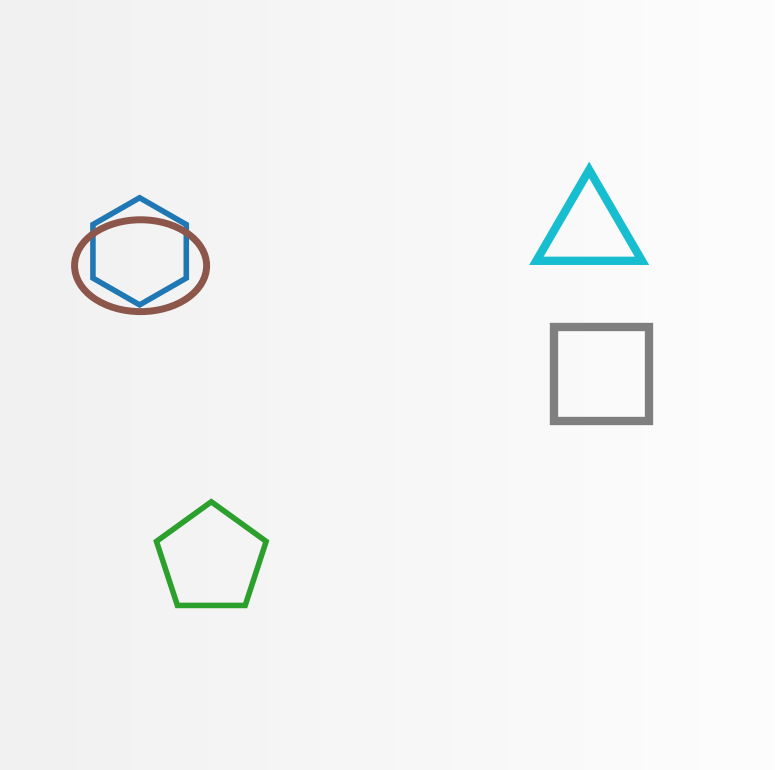[{"shape": "hexagon", "thickness": 2, "radius": 0.35, "center": [0.18, 0.674]}, {"shape": "pentagon", "thickness": 2, "radius": 0.37, "center": [0.273, 0.274]}, {"shape": "oval", "thickness": 2.5, "radius": 0.43, "center": [0.181, 0.655]}, {"shape": "square", "thickness": 3, "radius": 0.31, "center": [0.776, 0.514]}, {"shape": "triangle", "thickness": 3, "radius": 0.39, "center": [0.76, 0.701]}]